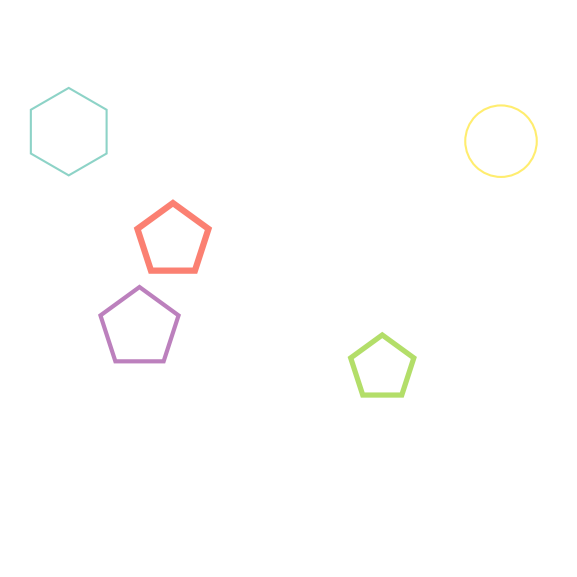[{"shape": "hexagon", "thickness": 1, "radius": 0.38, "center": [0.119, 0.771]}, {"shape": "pentagon", "thickness": 3, "radius": 0.32, "center": [0.299, 0.583]}, {"shape": "pentagon", "thickness": 2.5, "radius": 0.29, "center": [0.662, 0.362]}, {"shape": "pentagon", "thickness": 2, "radius": 0.36, "center": [0.242, 0.431]}, {"shape": "circle", "thickness": 1, "radius": 0.31, "center": [0.868, 0.755]}]